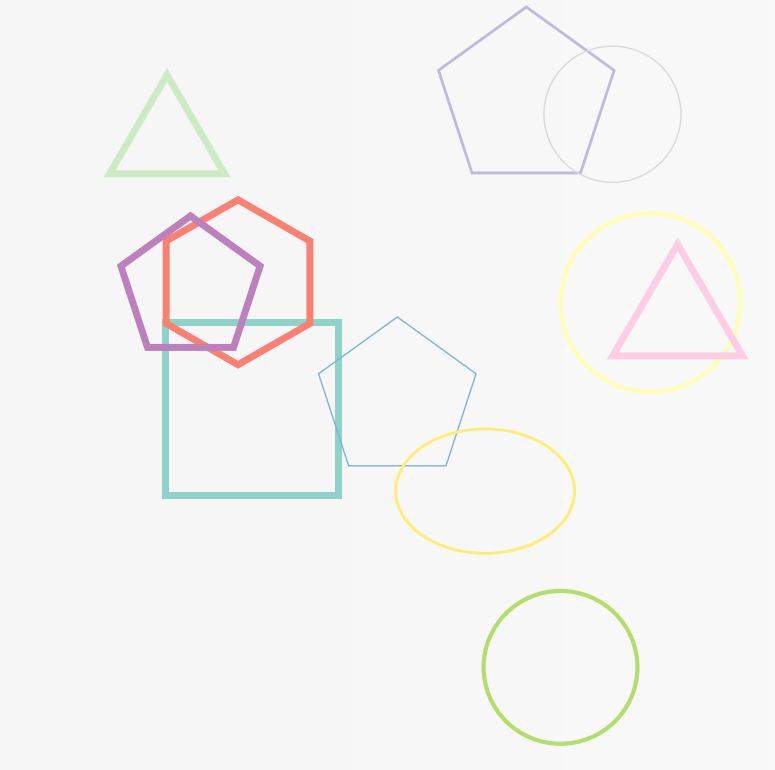[{"shape": "square", "thickness": 2.5, "radius": 0.56, "center": [0.325, 0.47]}, {"shape": "circle", "thickness": 1.5, "radius": 0.58, "center": [0.839, 0.607]}, {"shape": "pentagon", "thickness": 1, "radius": 0.6, "center": [0.679, 0.872]}, {"shape": "hexagon", "thickness": 2.5, "radius": 0.54, "center": [0.307, 0.633]}, {"shape": "pentagon", "thickness": 0.5, "radius": 0.53, "center": [0.513, 0.482]}, {"shape": "circle", "thickness": 1.5, "radius": 0.5, "center": [0.723, 0.133]}, {"shape": "triangle", "thickness": 2.5, "radius": 0.48, "center": [0.874, 0.586]}, {"shape": "circle", "thickness": 0.5, "radius": 0.44, "center": [0.79, 0.852]}, {"shape": "pentagon", "thickness": 2.5, "radius": 0.47, "center": [0.246, 0.625]}, {"shape": "triangle", "thickness": 2.5, "radius": 0.43, "center": [0.215, 0.817]}, {"shape": "oval", "thickness": 1, "radius": 0.58, "center": [0.626, 0.362]}]